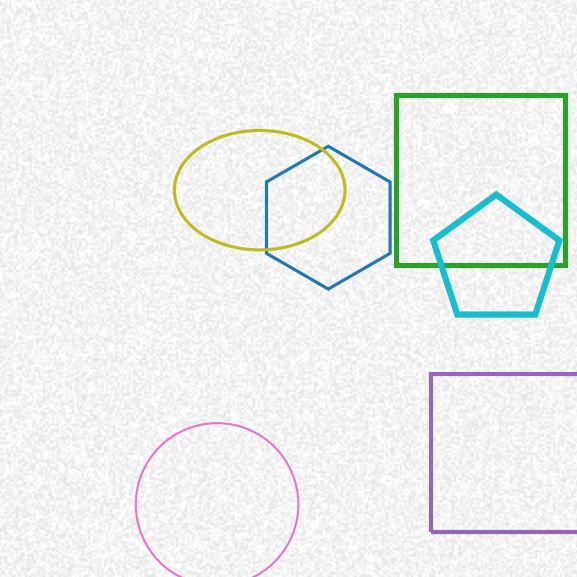[{"shape": "hexagon", "thickness": 1.5, "radius": 0.62, "center": [0.568, 0.622]}, {"shape": "square", "thickness": 2.5, "radius": 0.73, "center": [0.832, 0.687]}, {"shape": "square", "thickness": 2, "radius": 0.69, "center": [0.883, 0.214]}, {"shape": "circle", "thickness": 1, "radius": 0.7, "center": [0.376, 0.126]}, {"shape": "oval", "thickness": 1.5, "radius": 0.74, "center": [0.45, 0.67]}, {"shape": "pentagon", "thickness": 3, "radius": 0.57, "center": [0.859, 0.547]}]